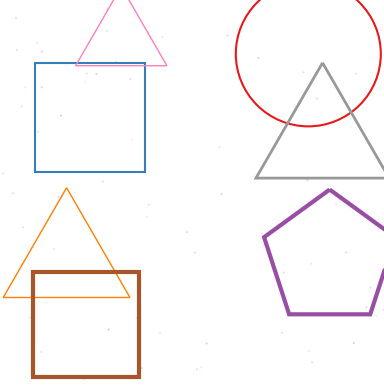[{"shape": "circle", "thickness": 1.5, "radius": 0.94, "center": [0.801, 0.86]}, {"shape": "square", "thickness": 1.5, "radius": 0.71, "center": [0.233, 0.695]}, {"shape": "pentagon", "thickness": 3, "radius": 0.9, "center": [0.856, 0.329]}, {"shape": "triangle", "thickness": 1, "radius": 0.95, "center": [0.173, 0.322]}, {"shape": "square", "thickness": 3, "radius": 0.68, "center": [0.223, 0.157]}, {"shape": "triangle", "thickness": 1, "radius": 0.68, "center": [0.315, 0.898]}, {"shape": "triangle", "thickness": 2, "radius": 1.0, "center": [0.838, 0.637]}]